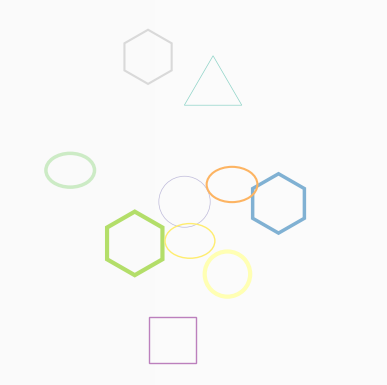[{"shape": "triangle", "thickness": 0.5, "radius": 0.43, "center": [0.55, 0.77]}, {"shape": "circle", "thickness": 3, "radius": 0.29, "center": [0.587, 0.288]}, {"shape": "circle", "thickness": 0.5, "radius": 0.33, "center": [0.476, 0.476]}, {"shape": "hexagon", "thickness": 2.5, "radius": 0.39, "center": [0.719, 0.472]}, {"shape": "oval", "thickness": 1.5, "radius": 0.33, "center": [0.599, 0.521]}, {"shape": "hexagon", "thickness": 3, "radius": 0.41, "center": [0.348, 0.368]}, {"shape": "hexagon", "thickness": 1.5, "radius": 0.35, "center": [0.382, 0.852]}, {"shape": "square", "thickness": 1, "radius": 0.3, "center": [0.445, 0.117]}, {"shape": "oval", "thickness": 2.5, "radius": 0.31, "center": [0.181, 0.558]}, {"shape": "oval", "thickness": 1, "radius": 0.32, "center": [0.49, 0.374]}]